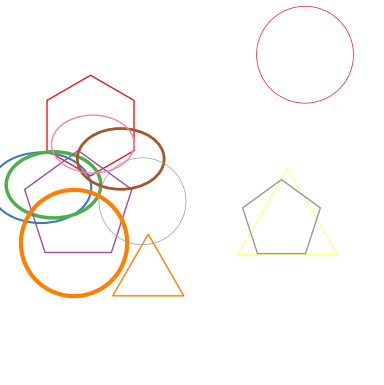[{"shape": "circle", "thickness": 0.5, "radius": 0.63, "center": [0.792, 0.858]}, {"shape": "hexagon", "thickness": 1, "radius": 0.65, "center": [0.235, 0.674]}, {"shape": "oval", "thickness": 1.5, "radius": 0.65, "center": [0.106, 0.512]}, {"shape": "oval", "thickness": 2.5, "radius": 0.61, "center": [0.139, 0.52]}, {"shape": "pentagon", "thickness": 1, "radius": 0.73, "center": [0.203, 0.463]}, {"shape": "circle", "thickness": 3, "radius": 0.69, "center": [0.192, 0.369]}, {"shape": "triangle", "thickness": 1, "radius": 0.53, "center": [0.385, 0.285]}, {"shape": "triangle", "thickness": 0.5, "radius": 0.74, "center": [0.747, 0.414]}, {"shape": "oval", "thickness": 2, "radius": 0.56, "center": [0.314, 0.587]}, {"shape": "oval", "thickness": 1, "radius": 0.54, "center": [0.241, 0.626]}, {"shape": "pentagon", "thickness": 1, "radius": 0.53, "center": [0.731, 0.427]}, {"shape": "circle", "thickness": 0.5, "radius": 0.56, "center": [0.37, 0.477]}]